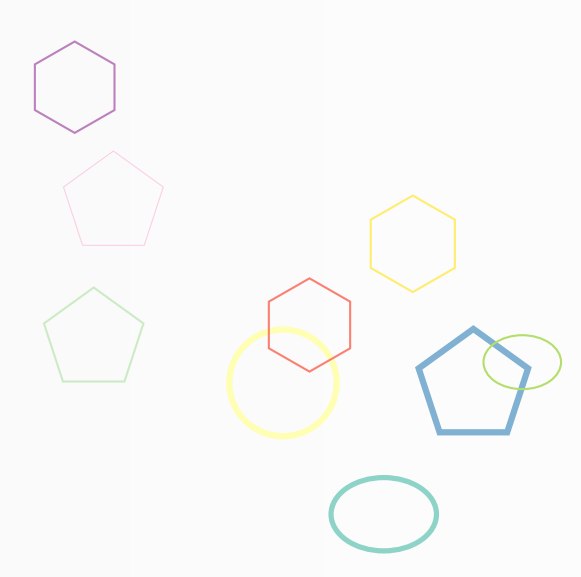[{"shape": "oval", "thickness": 2.5, "radius": 0.45, "center": [0.66, 0.109]}, {"shape": "circle", "thickness": 3, "radius": 0.46, "center": [0.487, 0.336]}, {"shape": "hexagon", "thickness": 1, "radius": 0.4, "center": [0.532, 0.436]}, {"shape": "pentagon", "thickness": 3, "radius": 0.49, "center": [0.814, 0.331]}, {"shape": "oval", "thickness": 1, "radius": 0.33, "center": [0.899, 0.372]}, {"shape": "pentagon", "thickness": 0.5, "radius": 0.45, "center": [0.195, 0.647]}, {"shape": "hexagon", "thickness": 1, "radius": 0.4, "center": [0.128, 0.848]}, {"shape": "pentagon", "thickness": 1, "radius": 0.45, "center": [0.161, 0.411]}, {"shape": "hexagon", "thickness": 1, "radius": 0.42, "center": [0.71, 0.577]}]